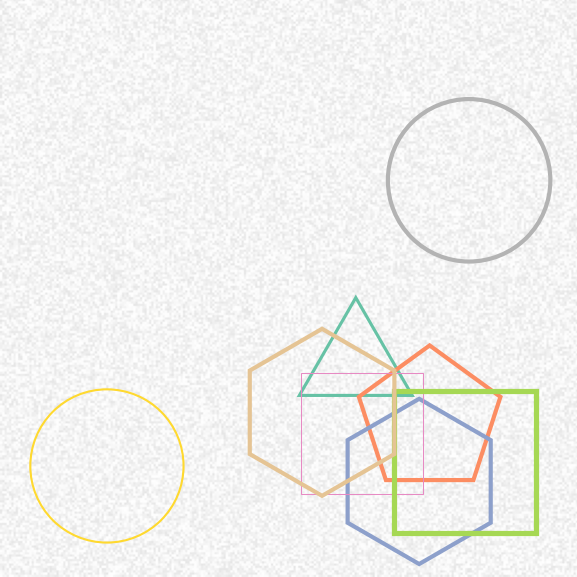[{"shape": "triangle", "thickness": 1.5, "radius": 0.56, "center": [0.616, 0.371]}, {"shape": "pentagon", "thickness": 2, "radius": 0.64, "center": [0.744, 0.272]}, {"shape": "hexagon", "thickness": 2, "radius": 0.72, "center": [0.726, 0.166]}, {"shape": "square", "thickness": 0.5, "radius": 0.53, "center": [0.627, 0.249]}, {"shape": "square", "thickness": 2.5, "radius": 0.62, "center": [0.805, 0.199]}, {"shape": "circle", "thickness": 1, "radius": 0.66, "center": [0.185, 0.192]}, {"shape": "hexagon", "thickness": 2, "radius": 0.72, "center": [0.558, 0.285]}, {"shape": "circle", "thickness": 2, "radius": 0.7, "center": [0.812, 0.687]}]